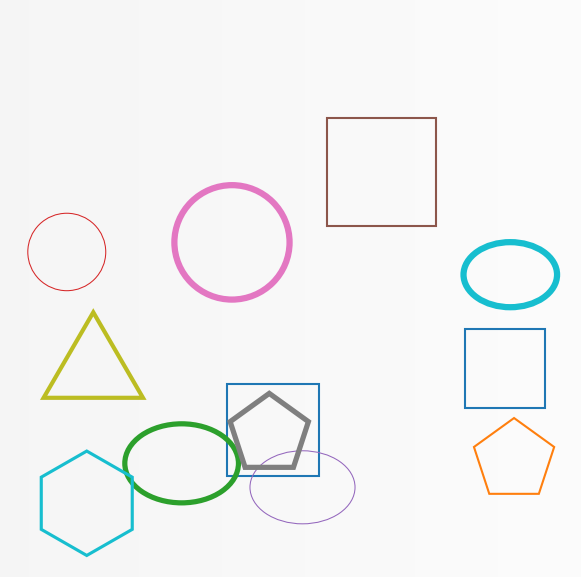[{"shape": "square", "thickness": 1, "radius": 0.34, "center": [0.869, 0.361]}, {"shape": "square", "thickness": 1, "radius": 0.4, "center": [0.47, 0.255]}, {"shape": "pentagon", "thickness": 1, "radius": 0.36, "center": [0.884, 0.203]}, {"shape": "oval", "thickness": 2.5, "radius": 0.49, "center": [0.313, 0.197]}, {"shape": "circle", "thickness": 0.5, "radius": 0.34, "center": [0.115, 0.563]}, {"shape": "oval", "thickness": 0.5, "radius": 0.45, "center": [0.52, 0.155]}, {"shape": "square", "thickness": 1, "radius": 0.47, "center": [0.657, 0.701]}, {"shape": "circle", "thickness": 3, "radius": 0.5, "center": [0.399, 0.579]}, {"shape": "pentagon", "thickness": 2.5, "radius": 0.35, "center": [0.463, 0.247]}, {"shape": "triangle", "thickness": 2, "radius": 0.49, "center": [0.16, 0.36]}, {"shape": "hexagon", "thickness": 1.5, "radius": 0.45, "center": [0.149, 0.128]}, {"shape": "oval", "thickness": 3, "radius": 0.4, "center": [0.878, 0.523]}]